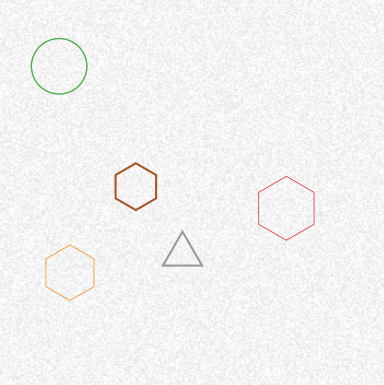[{"shape": "hexagon", "thickness": 0.5, "radius": 0.42, "center": [0.744, 0.459]}, {"shape": "circle", "thickness": 1, "radius": 0.36, "center": [0.154, 0.828]}, {"shape": "hexagon", "thickness": 0.5, "radius": 0.36, "center": [0.182, 0.292]}, {"shape": "hexagon", "thickness": 1.5, "radius": 0.3, "center": [0.353, 0.515]}, {"shape": "triangle", "thickness": 1.5, "radius": 0.29, "center": [0.474, 0.34]}]